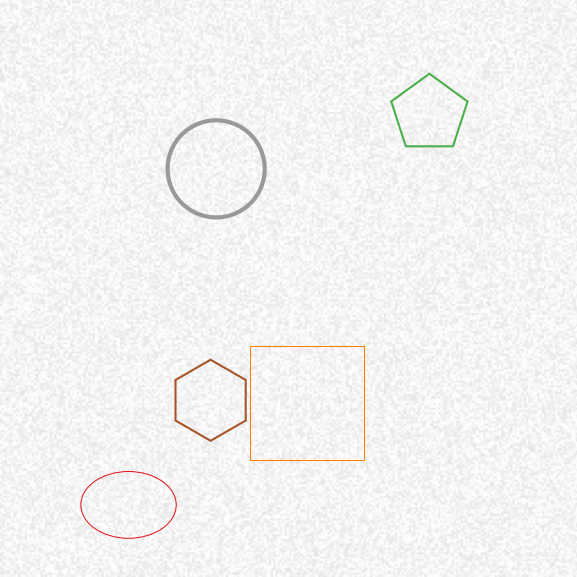[{"shape": "oval", "thickness": 0.5, "radius": 0.41, "center": [0.223, 0.125]}, {"shape": "pentagon", "thickness": 1, "radius": 0.35, "center": [0.744, 0.802]}, {"shape": "square", "thickness": 0.5, "radius": 0.49, "center": [0.532, 0.301]}, {"shape": "hexagon", "thickness": 1, "radius": 0.35, "center": [0.365, 0.306]}, {"shape": "circle", "thickness": 2, "radius": 0.42, "center": [0.374, 0.707]}]